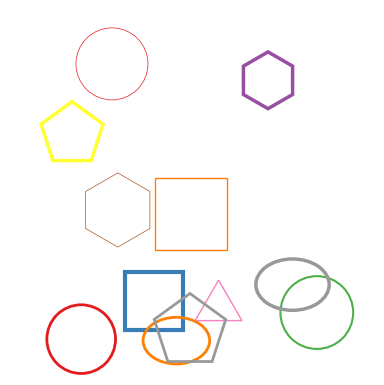[{"shape": "circle", "thickness": 2, "radius": 0.45, "center": [0.211, 0.119]}, {"shape": "circle", "thickness": 0.5, "radius": 0.47, "center": [0.291, 0.834]}, {"shape": "square", "thickness": 3, "radius": 0.38, "center": [0.4, 0.218]}, {"shape": "circle", "thickness": 1.5, "radius": 0.47, "center": [0.823, 0.188]}, {"shape": "hexagon", "thickness": 2.5, "radius": 0.37, "center": [0.696, 0.791]}, {"shape": "oval", "thickness": 2, "radius": 0.43, "center": [0.458, 0.115]}, {"shape": "square", "thickness": 1, "radius": 0.47, "center": [0.496, 0.444]}, {"shape": "pentagon", "thickness": 2.5, "radius": 0.42, "center": [0.187, 0.651]}, {"shape": "hexagon", "thickness": 0.5, "radius": 0.48, "center": [0.306, 0.455]}, {"shape": "triangle", "thickness": 1, "radius": 0.35, "center": [0.568, 0.202]}, {"shape": "oval", "thickness": 2.5, "radius": 0.48, "center": [0.76, 0.261]}, {"shape": "pentagon", "thickness": 2, "radius": 0.49, "center": [0.493, 0.14]}]